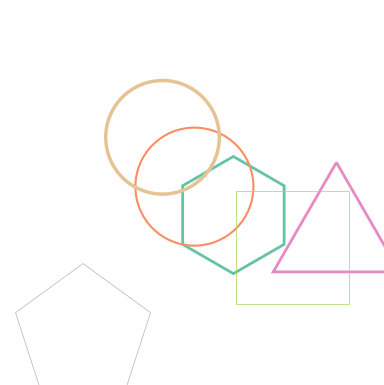[{"shape": "hexagon", "thickness": 2, "radius": 0.76, "center": [0.606, 0.441]}, {"shape": "circle", "thickness": 1.5, "radius": 0.77, "center": [0.505, 0.515]}, {"shape": "triangle", "thickness": 2, "radius": 0.95, "center": [0.874, 0.389]}, {"shape": "square", "thickness": 0.5, "radius": 0.73, "center": [0.76, 0.358]}, {"shape": "circle", "thickness": 2.5, "radius": 0.74, "center": [0.422, 0.643]}, {"shape": "pentagon", "thickness": 0.5, "radius": 0.92, "center": [0.216, 0.131]}]